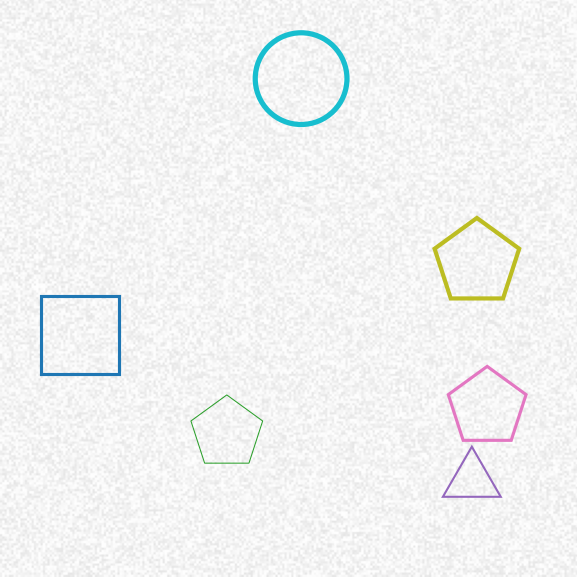[{"shape": "square", "thickness": 1.5, "radius": 0.34, "center": [0.138, 0.419]}, {"shape": "pentagon", "thickness": 0.5, "radius": 0.33, "center": [0.393, 0.25]}, {"shape": "triangle", "thickness": 1, "radius": 0.29, "center": [0.817, 0.168]}, {"shape": "pentagon", "thickness": 1.5, "radius": 0.35, "center": [0.844, 0.294]}, {"shape": "pentagon", "thickness": 2, "radius": 0.39, "center": [0.826, 0.545]}, {"shape": "circle", "thickness": 2.5, "radius": 0.4, "center": [0.521, 0.863]}]